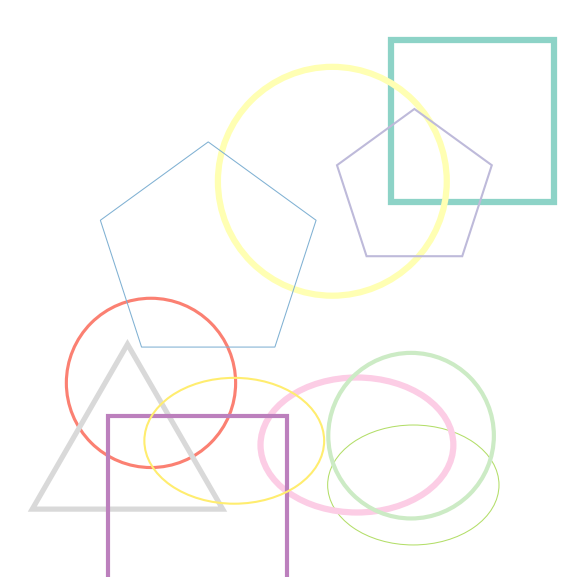[{"shape": "square", "thickness": 3, "radius": 0.7, "center": [0.818, 0.789]}, {"shape": "circle", "thickness": 3, "radius": 0.99, "center": [0.575, 0.685]}, {"shape": "pentagon", "thickness": 1, "radius": 0.7, "center": [0.718, 0.67]}, {"shape": "circle", "thickness": 1.5, "radius": 0.73, "center": [0.261, 0.336]}, {"shape": "pentagon", "thickness": 0.5, "radius": 0.98, "center": [0.361, 0.557]}, {"shape": "oval", "thickness": 0.5, "radius": 0.74, "center": [0.716, 0.159]}, {"shape": "oval", "thickness": 3, "radius": 0.83, "center": [0.618, 0.229]}, {"shape": "triangle", "thickness": 2.5, "radius": 0.95, "center": [0.221, 0.213]}, {"shape": "square", "thickness": 2, "radius": 0.78, "center": [0.342, 0.123]}, {"shape": "circle", "thickness": 2, "radius": 0.72, "center": [0.712, 0.245]}, {"shape": "oval", "thickness": 1, "radius": 0.78, "center": [0.406, 0.236]}]